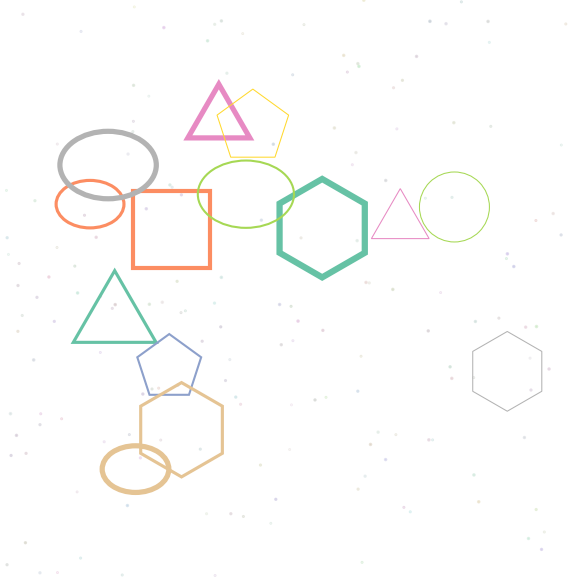[{"shape": "hexagon", "thickness": 3, "radius": 0.43, "center": [0.558, 0.604]}, {"shape": "triangle", "thickness": 1.5, "radius": 0.41, "center": [0.199, 0.448]}, {"shape": "oval", "thickness": 1.5, "radius": 0.29, "center": [0.156, 0.646]}, {"shape": "square", "thickness": 2, "radius": 0.33, "center": [0.297, 0.601]}, {"shape": "pentagon", "thickness": 1, "radius": 0.29, "center": [0.293, 0.363]}, {"shape": "triangle", "thickness": 2.5, "radius": 0.31, "center": [0.379, 0.791]}, {"shape": "triangle", "thickness": 0.5, "radius": 0.29, "center": [0.693, 0.615]}, {"shape": "oval", "thickness": 1, "radius": 0.42, "center": [0.426, 0.663]}, {"shape": "circle", "thickness": 0.5, "radius": 0.3, "center": [0.787, 0.641]}, {"shape": "pentagon", "thickness": 0.5, "radius": 0.33, "center": [0.438, 0.78]}, {"shape": "oval", "thickness": 2.5, "radius": 0.29, "center": [0.235, 0.187]}, {"shape": "hexagon", "thickness": 1.5, "radius": 0.41, "center": [0.314, 0.255]}, {"shape": "hexagon", "thickness": 0.5, "radius": 0.35, "center": [0.878, 0.356]}, {"shape": "oval", "thickness": 2.5, "radius": 0.42, "center": [0.187, 0.713]}]